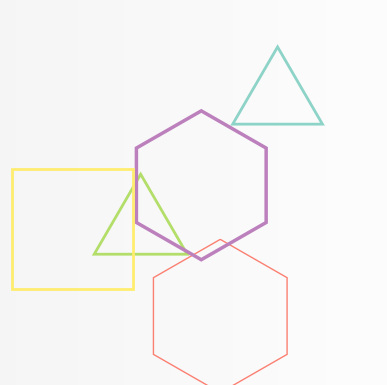[{"shape": "triangle", "thickness": 2, "radius": 0.67, "center": [0.716, 0.744]}, {"shape": "hexagon", "thickness": 1, "radius": 1.0, "center": [0.568, 0.179]}, {"shape": "triangle", "thickness": 2, "radius": 0.69, "center": [0.363, 0.409]}, {"shape": "hexagon", "thickness": 2.5, "radius": 0.97, "center": [0.519, 0.519]}, {"shape": "square", "thickness": 2, "radius": 0.78, "center": [0.187, 0.406]}]